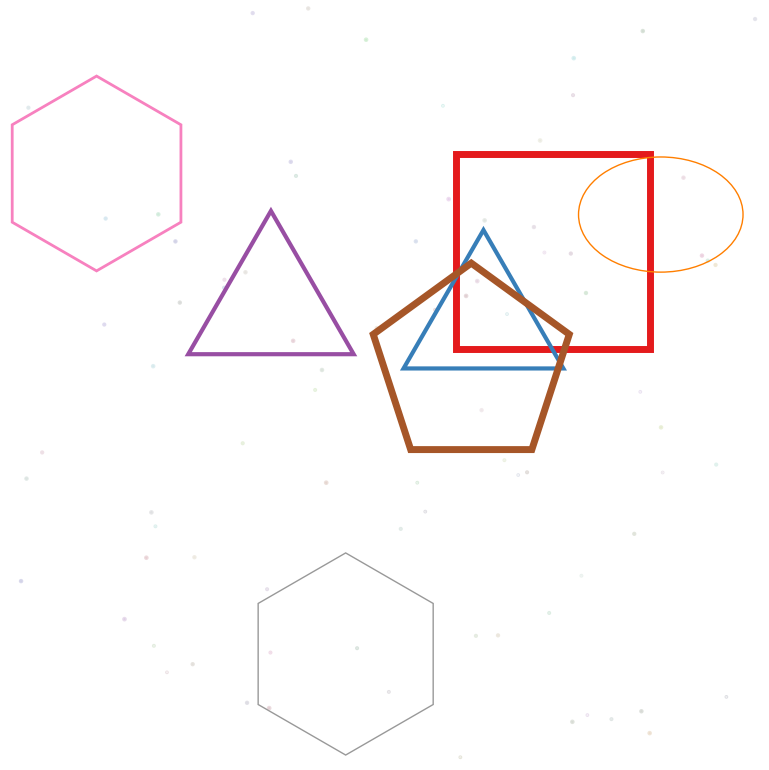[{"shape": "square", "thickness": 2.5, "radius": 0.63, "center": [0.718, 0.673]}, {"shape": "triangle", "thickness": 1.5, "radius": 0.6, "center": [0.628, 0.581]}, {"shape": "triangle", "thickness": 1.5, "radius": 0.62, "center": [0.352, 0.602]}, {"shape": "oval", "thickness": 0.5, "radius": 0.53, "center": [0.858, 0.721]}, {"shape": "pentagon", "thickness": 2.5, "radius": 0.67, "center": [0.612, 0.524]}, {"shape": "hexagon", "thickness": 1, "radius": 0.63, "center": [0.125, 0.775]}, {"shape": "hexagon", "thickness": 0.5, "radius": 0.66, "center": [0.449, 0.151]}]